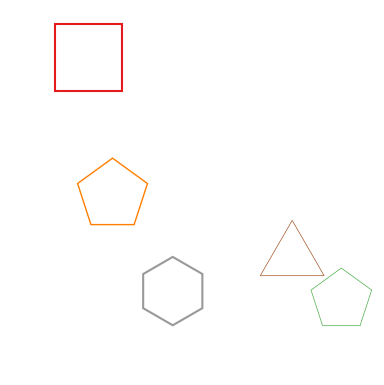[{"shape": "square", "thickness": 1.5, "radius": 0.44, "center": [0.229, 0.851]}, {"shape": "pentagon", "thickness": 0.5, "radius": 0.41, "center": [0.887, 0.221]}, {"shape": "pentagon", "thickness": 1, "radius": 0.48, "center": [0.292, 0.494]}, {"shape": "triangle", "thickness": 0.5, "radius": 0.48, "center": [0.759, 0.332]}, {"shape": "hexagon", "thickness": 1.5, "radius": 0.44, "center": [0.449, 0.244]}]